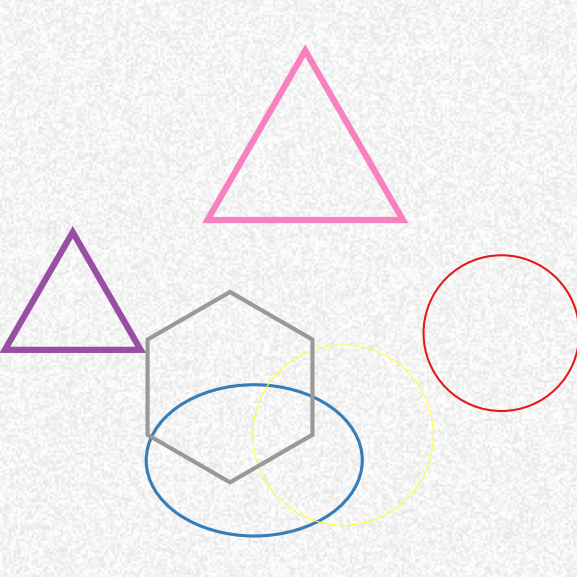[{"shape": "circle", "thickness": 1, "radius": 0.67, "center": [0.868, 0.422]}, {"shape": "oval", "thickness": 1.5, "radius": 0.94, "center": [0.44, 0.202]}, {"shape": "triangle", "thickness": 3, "radius": 0.68, "center": [0.126, 0.461]}, {"shape": "circle", "thickness": 0.5, "radius": 0.78, "center": [0.594, 0.246]}, {"shape": "triangle", "thickness": 3, "radius": 0.98, "center": [0.529, 0.716]}, {"shape": "hexagon", "thickness": 2, "radius": 0.82, "center": [0.398, 0.329]}]